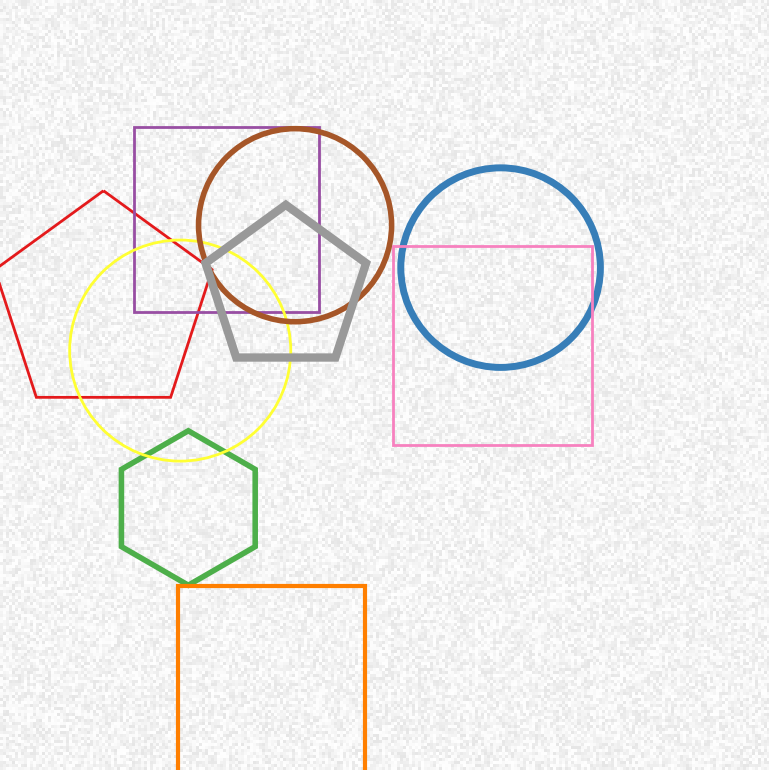[{"shape": "pentagon", "thickness": 1, "radius": 0.74, "center": [0.134, 0.604]}, {"shape": "circle", "thickness": 2.5, "radius": 0.65, "center": [0.65, 0.652]}, {"shape": "hexagon", "thickness": 2, "radius": 0.5, "center": [0.245, 0.34]}, {"shape": "square", "thickness": 1, "radius": 0.6, "center": [0.294, 0.715]}, {"shape": "square", "thickness": 1.5, "radius": 0.61, "center": [0.352, 0.118]}, {"shape": "circle", "thickness": 1, "radius": 0.72, "center": [0.234, 0.545]}, {"shape": "circle", "thickness": 2, "radius": 0.63, "center": [0.383, 0.708]}, {"shape": "square", "thickness": 1, "radius": 0.65, "center": [0.64, 0.551]}, {"shape": "pentagon", "thickness": 3, "radius": 0.55, "center": [0.371, 0.624]}]